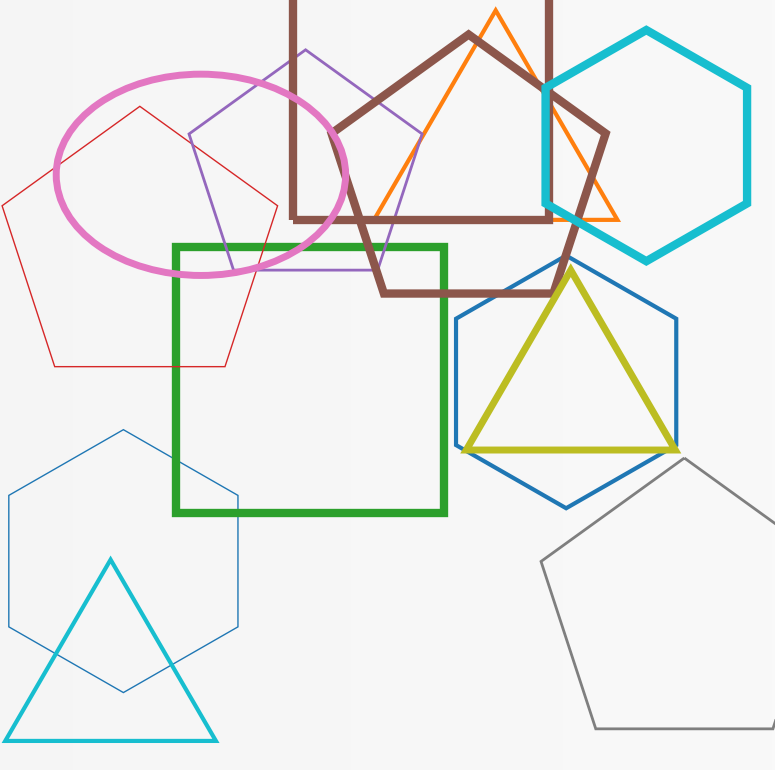[{"shape": "hexagon", "thickness": 1.5, "radius": 0.82, "center": [0.731, 0.504]}, {"shape": "hexagon", "thickness": 0.5, "radius": 0.85, "center": [0.159, 0.271]}, {"shape": "triangle", "thickness": 1.5, "radius": 0.91, "center": [0.64, 0.805]}, {"shape": "square", "thickness": 3, "radius": 0.86, "center": [0.4, 0.506]}, {"shape": "pentagon", "thickness": 0.5, "radius": 0.93, "center": [0.18, 0.675]}, {"shape": "pentagon", "thickness": 1, "radius": 0.79, "center": [0.394, 0.777]}, {"shape": "square", "thickness": 3, "radius": 0.82, "center": [0.543, 0.88]}, {"shape": "pentagon", "thickness": 3, "radius": 0.93, "center": [0.605, 0.769]}, {"shape": "oval", "thickness": 2.5, "radius": 0.93, "center": [0.259, 0.773]}, {"shape": "pentagon", "thickness": 1, "radius": 0.97, "center": [0.883, 0.211]}, {"shape": "triangle", "thickness": 2.5, "radius": 0.78, "center": [0.736, 0.493]}, {"shape": "triangle", "thickness": 1.5, "radius": 0.78, "center": [0.143, 0.116]}, {"shape": "hexagon", "thickness": 3, "radius": 0.75, "center": [0.834, 0.811]}]